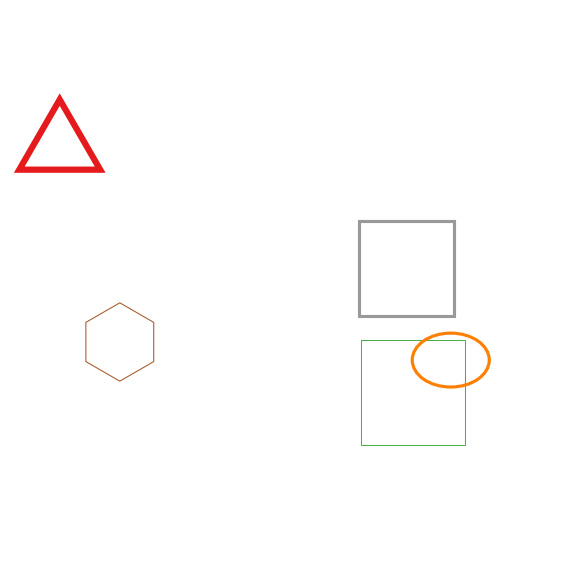[{"shape": "triangle", "thickness": 3, "radius": 0.4, "center": [0.103, 0.746]}, {"shape": "square", "thickness": 0.5, "radius": 0.45, "center": [0.716, 0.32]}, {"shape": "oval", "thickness": 1.5, "radius": 0.33, "center": [0.781, 0.376]}, {"shape": "hexagon", "thickness": 0.5, "radius": 0.34, "center": [0.207, 0.407]}, {"shape": "square", "thickness": 1.5, "radius": 0.41, "center": [0.704, 0.534]}]